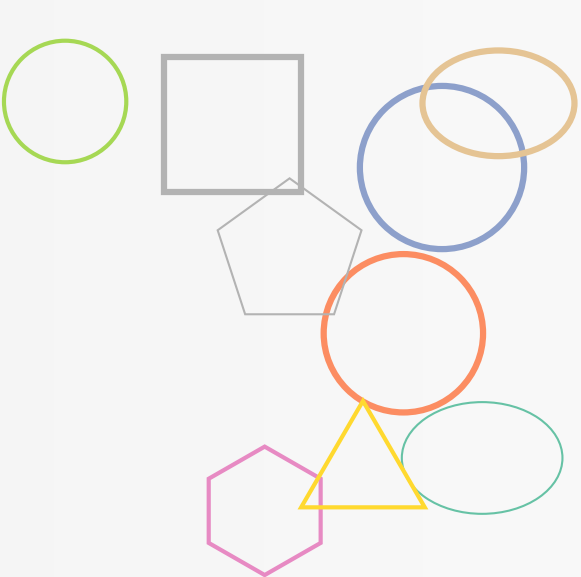[{"shape": "oval", "thickness": 1, "radius": 0.69, "center": [0.829, 0.206]}, {"shape": "circle", "thickness": 3, "radius": 0.69, "center": [0.694, 0.422]}, {"shape": "circle", "thickness": 3, "radius": 0.71, "center": [0.76, 0.709]}, {"shape": "hexagon", "thickness": 2, "radius": 0.56, "center": [0.455, 0.115]}, {"shape": "circle", "thickness": 2, "radius": 0.53, "center": [0.112, 0.823]}, {"shape": "triangle", "thickness": 2, "radius": 0.61, "center": [0.624, 0.182]}, {"shape": "oval", "thickness": 3, "radius": 0.65, "center": [0.858, 0.82]}, {"shape": "square", "thickness": 3, "radius": 0.59, "center": [0.4, 0.783]}, {"shape": "pentagon", "thickness": 1, "radius": 0.65, "center": [0.498, 0.56]}]